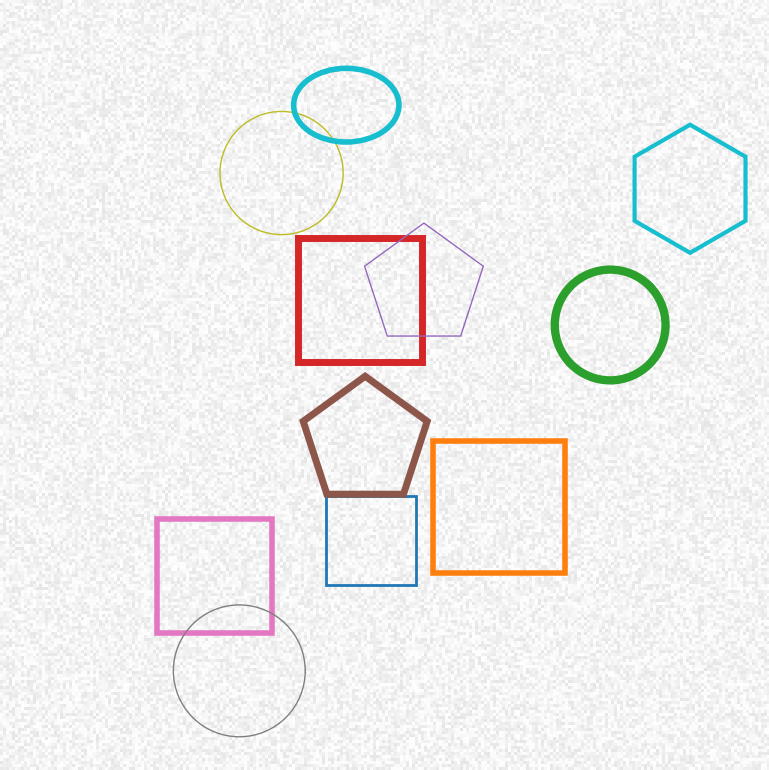[{"shape": "square", "thickness": 1, "radius": 0.29, "center": [0.482, 0.298]}, {"shape": "square", "thickness": 2, "radius": 0.43, "center": [0.648, 0.341]}, {"shape": "circle", "thickness": 3, "radius": 0.36, "center": [0.792, 0.578]}, {"shape": "square", "thickness": 2.5, "radius": 0.41, "center": [0.468, 0.61]}, {"shape": "pentagon", "thickness": 0.5, "radius": 0.41, "center": [0.551, 0.629]}, {"shape": "pentagon", "thickness": 2.5, "radius": 0.42, "center": [0.474, 0.427]}, {"shape": "square", "thickness": 2, "radius": 0.37, "center": [0.278, 0.252]}, {"shape": "circle", "thickness": 0.5, "radius": 0.43, "center": [0.311, 0.129]}, {"shape": "circle", "thickness": 0.5, "radius": 0.4, "center": [0.366, 0.775]}, {"shape": "hexagon", "thickness": 1.5, "radius": 0.42, "center": [0.896, 0.755]}, {"shape": "oval", "thickness": 2, "radius": 0.34, "center": [0.45, 0.863]}]